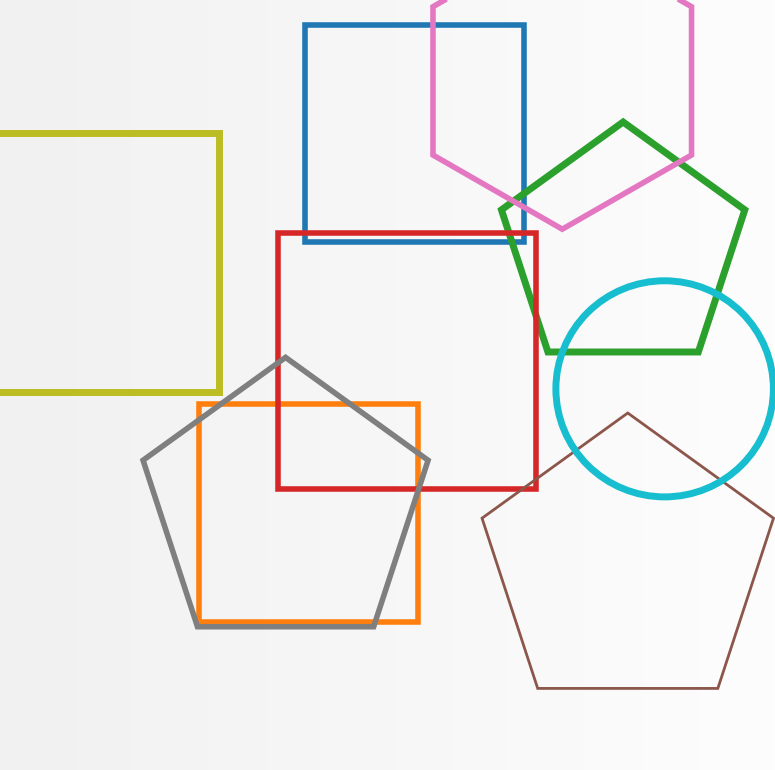[{"shape": "square", "thickness": 2, "radius": 0.71, "center": [0.534, 0.827]}, {"shape": "square", "thickness": 2, "radius": 0.71, "center": [0.398, 0.334]}, {"shape": "pentagon", "thickness": 2.5, "radius": 0.83, "center": [0.804, 0.676]}, {"shape": "square", "thickness": 2, "radius": 0.83, "center": [0.526, 0.531]}, {"shape": "pentagon", "thickness": 1, "radius": 0.99, "center": [0.81, 0.266]}, {"shape": "hexagon", "thickness": 2, "radius": 0.96, "center": [0.726, 0.895]}, {"shape": "pentagon", "thickness": 2, "radius": 0.97, "center": [0.368, 0.342]}, {"shape": "square", "thickness": 2.5, "radius": 0.84, "center": [0.114, 0.659]}, {"shape": "circle", "thickness": 2.5, "radius": 0.7, "center": [0.858, 0.495]}]